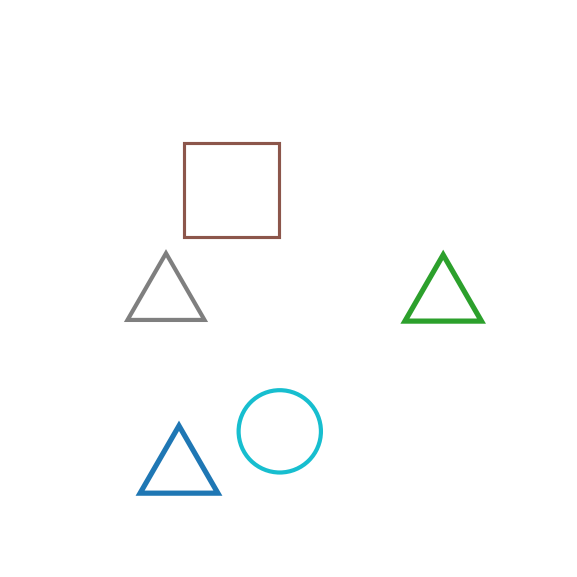[{"shape": "triangle", "thickness": 2.5, "radius": 0.39, "center": [0.31, 0.184]}, {"shape": "triangle", "thickness": 2.5, "radius": 0.38, "center": [0.767, 0.481]}, {"shape": "square", "thickness": 1.5, "radius": 0.41, "center": [0.401, 0.67]}, {"shape": "triangle", "thickness": 2, "radius": 0.38, "center": [0.287, 0.484]}, {"shape": "circle", "thickness": 2, "radius": 0.36, "center": [0.484, 0.252]}]